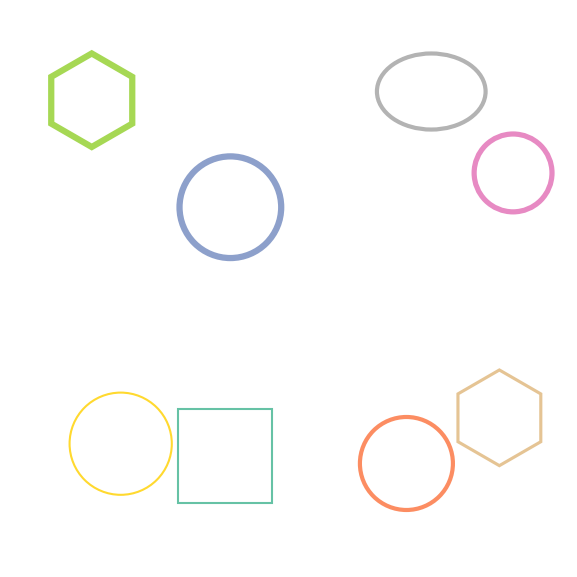[{"shape": "square", "thickness": 1, "radius": 0.41, "center": [0.39, 0.21]}, {"shape": "circle", "thickness": 2, "radius": 0.4, "center": [0.704, 0.197]}, {"shape": "circle", "thickness": 3, "radius": 0.44, "center": [0.399, 0.64]}, {"shape": "circle", "thickness": 2.5, "radius": 0.34, "center": [0.888, 0.7]}, {"shape": "hexagon", "thickness": 3, "radius": 0.4, "center": [0.159, 0.826]}, {"shape": "circle", "thickness": 1, "radius": 0.44, "center": [0.209, 0.231]}, {"shape": "hexagon", "thickness": 1.5, "radius": 0.41, "center": [0.865, 0.276]}, {"shape": "oval", "thickness": 2, "radius": 0.47, "center": [0.747, 0.841]}]